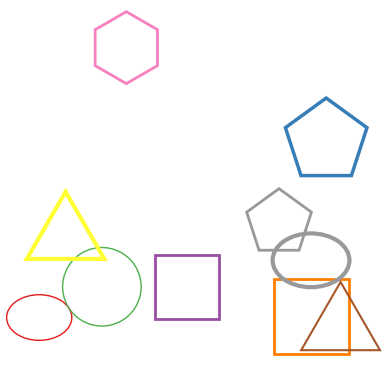[{"shape": "oval", "thickness": 1, "radius": 0.42, "center": [0.102, 0.175]}, {"shape": "pentagon", "thickness": 2.5, "radius": 0.56, "center": [0.847, 0.634]}, {"shape": "circle", "thickness": 1, "radius": 0.51, "center": [0.265, 0.255]}, {"shape": "square", "thickness": 2, "radius": 0.41, "center": [0.486, 0.254]}, {"shape": "square", "thickness": 2, "radius": 0.49, "center": [0.809, 0.178]}, {"shape": "triangle", "thickness": 3, "radius": 0.58, "center": [0.17, 0.386]}, {"shape": "triangle", "thickness": 1.5, "radius": 0.59, "center": [0.885, 0.15]}, {"shape": "hexagon", "thickness": 2, "radius": 0.47, "center": [0.328, 0.876]}, {"shape": "pentagon", "thickness": 2, "radius": 0.44, "center": [0.725, 0.422]}, {"shape": "oval", "thickness": 3, "radius": 0.5, "center": [0.808, 0.324]}]